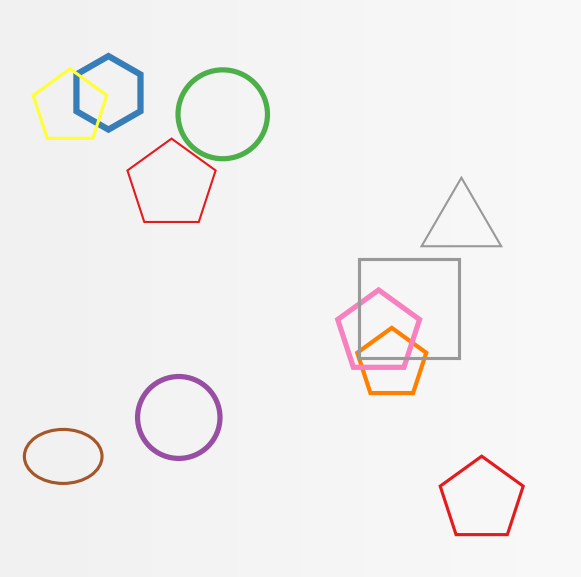[{"shape": "pentagon", "thickness": 1.5, "radius": 0.38, "center": [0.829, 0.134]}, {"shape": "pentagon", "thickness": 1, "radius": 0.4, "center": [0.295, 0.679]}, {"shape": "hexagon", "thickness": 3, "radius": 0.32, "center": [0.187, 0.838]}, {"shape": "circle", "thickness": 2.5, "radius": 0.38, "center": [0.383, 0.801]}, {"shape": "circle", "thickness": 2.5, "radius": 0.35, "center": [0.308, 0.276]}, {"shape": "pentagon", "thickness": 2, "radius": 0.31, "center": [0.674, 0.369]}, {"shape": "pentagon", "thickness": 1.5, "radius": 0.33, "center": [0.12, 0.813]}, {"shape": "oval", "thickness": 1.5, "radius": 0.33, "center": [0.109, 0.209]}, {"shape": "pentagon", "thickness": 2.5, "radius": 0.37, "center": [0.651, 0.423]}, {"shape": "triangle", "thickness": 1, "radius": 0.4, "center": [0.794, 0.612]}, {"shape": "square", "thickness": 1.5, "radius": 0.43, "center": [0.704, 0.464]}]